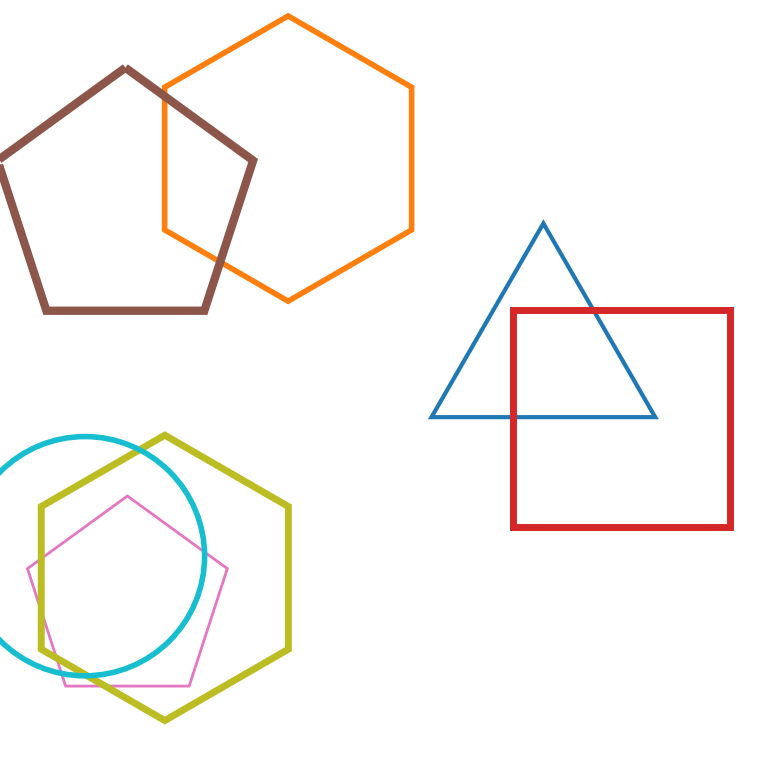[{"shape": "triangle", "thickness": 1.5, "radius": 0.84, "center": [0.706, 0.542]}, {"shape": "hexagon", "thickness": 2, "radius": 0.93, "center": [0.374, 0.794]}, {"shape": "square", "thickness": 2.5, "radius": 0.7, "center": [0.807, 0.457]}, {"shape": "pentagon", "thickness": 3, "radius": 0.87, "center": [0.163, 0.738]}, {"shape": "pentagon", "thickness": 1, "radius": 0.68, "center": [0.165, 0.219]}, {"shape": "hexagon", "thickness": 2.5, "radius": 0.93, "center": [0.214, 0.25]}, {"shape": "circle", "thickness": 2, "radius": 0.78, "center": [0.11, 0.278]}]